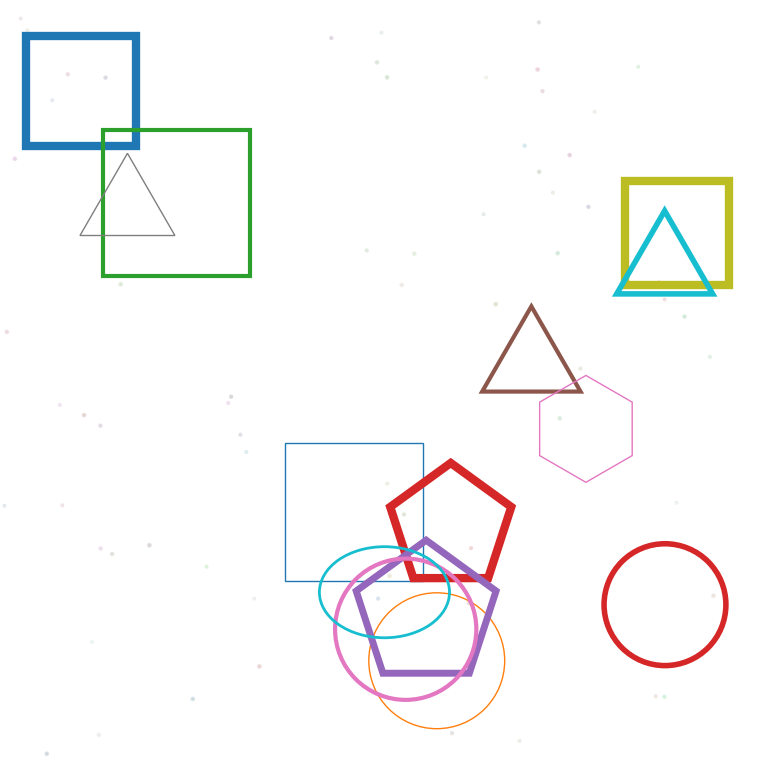[{"shape": "square", "thickness": 3, "radius": 0.36, "center": [0.105, 0.882]}, {"shape": "square", "thickness": 0.5, "radius": 0.45, "center": [0.46, 0.335]}, {"shape": "circle", "thickness": 0.5, "radius": 0.44, "center": [0.567, 0.142]}, {"shape": "square", "thickness": 1.5, "radius": 0.47, "center": [0.229, 0.736]}, {"shape": "pentagon", "thickness": 3, "radius": 0.41, "center": [0.585, 0.316]}, {"shape": "circle", "thickness": 2, "radius": 0.4, "center": [0.864, 0.215]}, {"shape": "pentagon", "thickness": 2.5, "radius": 0.48, "center": [0.553, 0.203]}, {"shape": "triangle", "thickness": 1.5, "radius": 0.37, "center": [0.69, 0.528]}, {"shape": "hexagon", "thickness": 0.5, "radius": 0.35, "center": [0.761, 0.443]}, {"shape": "circle", "thickness": 1.5, "radius": 0.46, "center": [0.527, 0.183]}, {"shape": "triangle", "thickness": 0.5, "radius": 0.36, "center": [0.166, 0.73]}, {"shape": "square", "thickness": 3, "radius": 0.34, "center": [0.879, 0.697]}, {"shape": "triangle", "thickness": 2, "radius": 0.36, "center": [0.863, 0.654]}, {"shape": "oval", "thickness": 1, "radius": 0.42, "center": [0.499, 0.231]}]